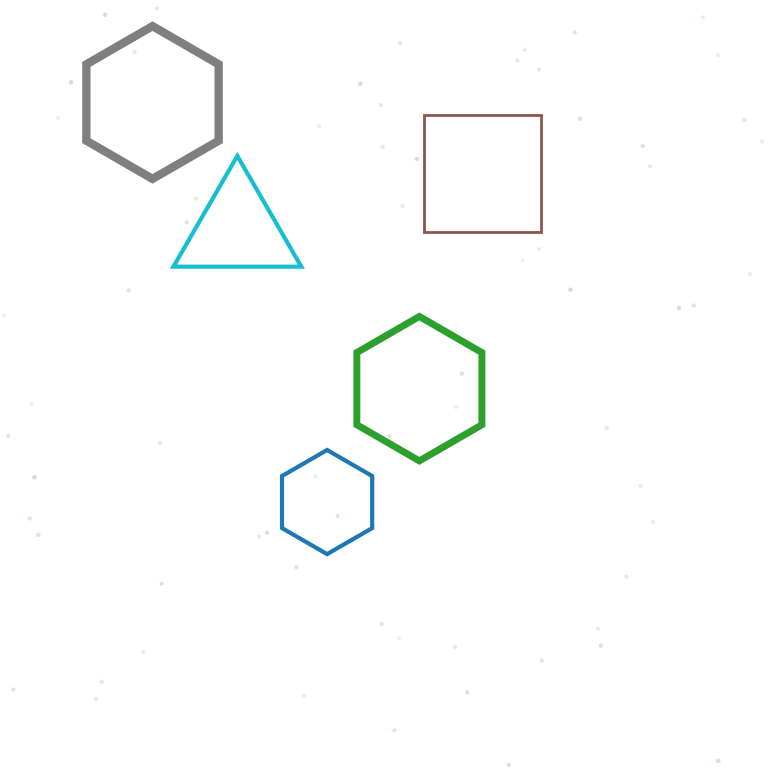[{"shape": "hexagon", "thickness": 1.5, "radius": 0.34, "center": [0.425, 0.348]}, {"shape": "hexagon", "thickness": 2.5, "radius": 0.47, "center": [0.545, 0.495]}, {"shape": "square", "thickness": 1, "radius": 0.38, "center": [0.627, 0.774]}, {"shape": "hexagon", "thickness": 3, "radius": 0.5, "center": [0.198, 0.867]}, {"shape": "triangle", "thickness": 1.5, "radius": 0.48, "center": [0.308, 0.702]}]